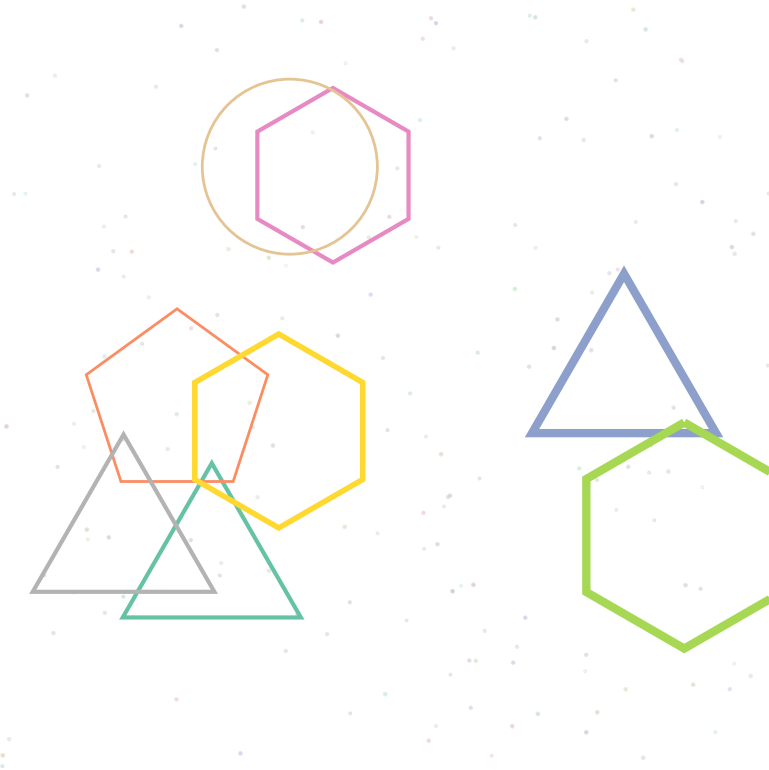[{"shape": "triangle", "thickness": 1.5, "radius": 0.67, "center": [0.275, 0.265]}, {"shape": "pentagon", "thickness": 1, "radius": 0.62, "center": [0.23, 0.475]}, {"shape": "triangle", "thickness": 3, "radius": 0.69, "center": [0.81, 0.506]}, {"shape": "hexagon", "thickness": 1.5, "radius": 0.57, "center": [0.432, 0.772]}, {"shape": "hexagon", "thickness": 3, "radius": 0.73, "center": [0.889, 0.305]}, {"shape": "hexagon", "thickness": 2, "radius": 0.63, "center": [0.362, 0.44]}, {"shape": "circle", "thickness": 1, "radius": 0.57, "center": [0.376, 0.784]}, {"shape": "triangle", "thickness": 1.5, "radius": 0.68, "center": [0.16, 0.3]}]